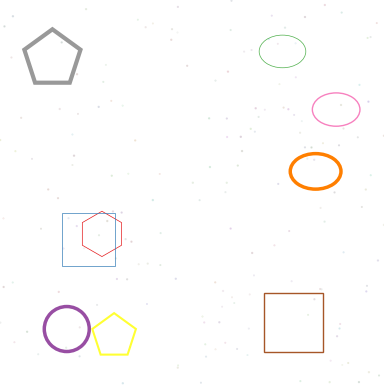[{"shape": "hexagon", "thickness": 0.5, "radius": 0.29, "center": [0.265, 0.392]}, {"shape": "square", "thickness": 0.5, "radius": 0.35, "center": [0.23, 0.377]}, {"shape": "oval", "thickness": 0.5, "radius": 0.3, "center": [0.734, 0.866]}, {"shape": "circle", "thickness": 2.5, "radius": 0.29, "center": [0.173, 0.145]}, {"shape": "oval", "thickness": 2.5, "radius": 0.33, "center": [0.82, 0.555]}, {"shape": "pentagon", "thickness": 1.5, "radius": 0.3, "center": [0.296, 0.127]}, {"shape": "square", "thickness": 1, "radius": 0.39, "center": [0.762, 0.163]}, {"shape": "oval", "thickness": 1, "radius": 0.31, "center": [0.873, 0.715]}, {"shape": "pentagon", "thickness": 3, "radius": 0.38, "center": [0.136, 0.847]}]